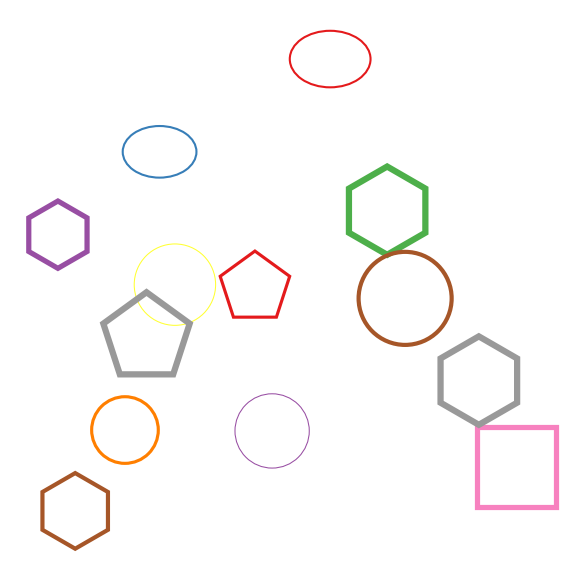[{"shape": "pentagon", "thickness": 1.5, "radius": 0.32, "center": [0.441, 0.501]}, {"shape": "oval", "thickness": 1, "radius": 0.35, "center": [0.572, 0.897]}, {"shape": "oval", "thickness": 1, "radius": 0.32, "center": [0.276, 0.736]}, {"shape": "hexagon", "thickness": 3, "radius": 0.38, "center": [0.67, 0.634]}, {"shape": "circle", "thickness": 0.5, "radius": 0.32, "center": [0.471, 0.253]}, {"shape": "hexagon", "thickness": 2.5, "radius": 0.29, "center": [0.1, 0.593]}, {"shape": "circle", "thickness": 1.5, "radius": 0.29, "center": [0.216, 0.254]}, {"shape": "circle", "thickness": 0.5, "radius": 0.35, "center": [0.303, 0.506]}, {"shape": "circle", "thickness": 2, "radius": 0.4, "center": [0.702, 0.482]}, {"shape": "hexagon", "thickness": 2, "radius": 0.33, "center": [0.13, 0.114]}, {"shape": "square", "thickness": 2.5, "radius": 0.34, "center": [0.894, 0.19]}, {"shape": "hexagon", "thickness": 3, "radius": 0.38, "center": [0.829, 0.34]}, {"shape": "pentagon", "thickness": 3, "radius": 0.39, "center": [0.254, 0.414]}]